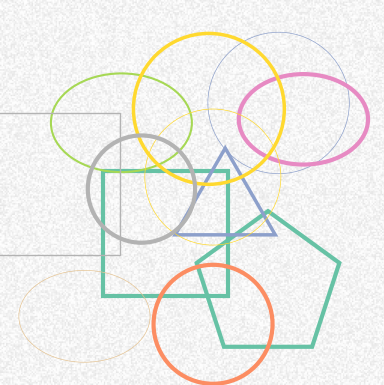[{"shape": "pentagon", "thickness": 3, "radius": 0.97, "center": [0.696, 0.257]}, {"shape": "square", "thickness": 3, "radius": 0.81, "center": [0.43, 0.393]}, {"shape": "circle", "thickness": 3, "radius": 0.77, "center": [0.553, 0.158]}, {"shape": "triangle", "thickness": 2.5, "radius": 0.75, "center": [0.585, 0.465]}, {"shape": "circle", "thickness": 0.5, "radius": 0.92, "center": [0.724, 0.733]}, {"shape": "oval", "thickness": 3, "radius": 0.84, "center": [0.788, 0.69]}, {"shape": "oval", "thickness": 1.5, "radius": 0.92, "center": [0.315, 0.681]}, {"shape": "circle", "thickness": 2.5, "radius": 0.98, "center": [0.543, 0.717]}, {"shape": "circle", "thickness": 0.5, "radius": 0.88, "center": [0.553, 0.54]}, {"shape": "oval", "thickness": 0.5, "radius": 0.85, "center": [0.219, 0.178]}, {"shape": "square", "thickness": 1, "radius": 0.92, "center": [0.127, 0.522]}, {"shape": "circle", "thickness": 3, "radius": 0.7, "center": [0.367, 0.509]}]